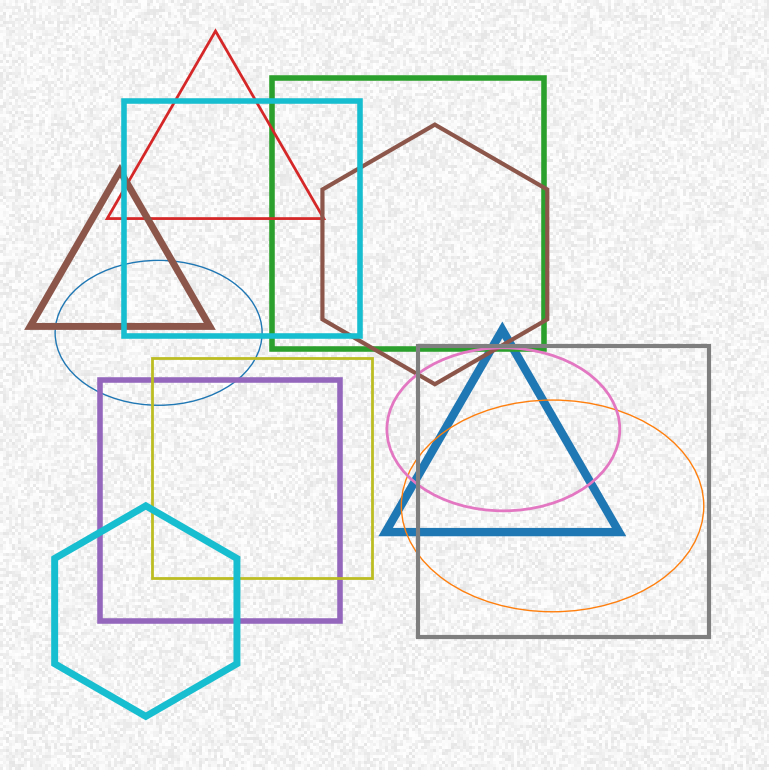[{"shape": "triangle", "thickness": 3, "radius": 0.88, "center": [0.652, 0.397]}, {"shape": "oval", "thickness": 0.5, "radius": 0.67, "center": [0.206, 0.568]}, {"shape": "oval", "thickness": 0.5, "radius": 0.98, "center": [0.718, 0.343]}, {"shape": "square", "thickness": 2, "radius": 0.88, "center": [0.53, 0.723]}, {"shape": "triangle", "thickness": 1, "radius": 0.81, "center": [0.28, 0.797]}, {"shape": "square", "thickness": 2, "radius": 0.78, "center": [0.286, 0.35]}, {"shape": "triangle", "thickness": 2.5, "radius": 0.67, "center": [0.156, 0.643]}, {"shape": "hexagon", "thickness": 1.5, "radius": 0.84, "center": [0.565, 0.67]}, {"shape": "oval", "thickness": 1, "radius": 0.76, "center": [0.654, 0.442]}, {"shape": "square", "thickness": 1.5, "radius": 0.94, "center": [0.732, 0.362]}, {"shape": "square", "thickness": 1, "radius": 0.71, "center": [0.34, 0.393]}, {"shape": "square", "thickness": 2, "radius": 0.76, "center": [0.314, 0.716]}, {"shape": "hexagon", "thickness": 2.5, "radius": 0.68, "center": [0.189, 0.206]}]